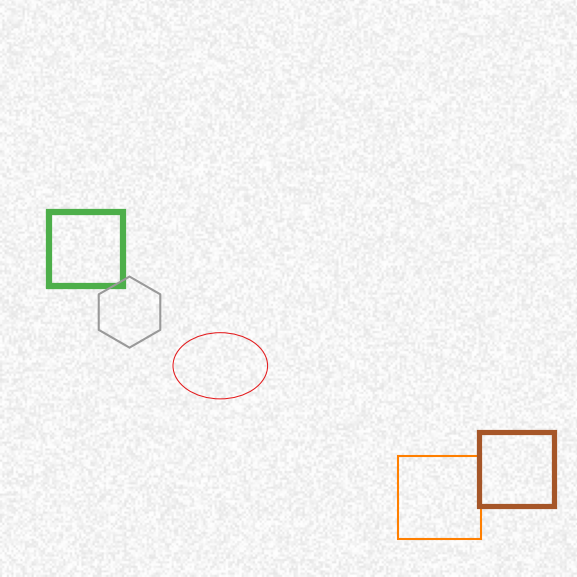[{"shape": "oval", "thickness": 0.5, "radius": 0.41, "center": [0.381, 0.366]}, {"shape": "square", "thickness": 3, "radius": 0.32, "center": [0.149, 0.568]}, {"shape": "square", "thickness": 1, "radius": 0.36, "center": [0.761, 0.138]}, {"shape": "square", "thickness": 2.5, "radius": 0.32, "center": [0.894, 0.187]}, {"shape": "hexagon", "thickness": 1, "radius": 0.31, "center": [0.224, 0.459]}]